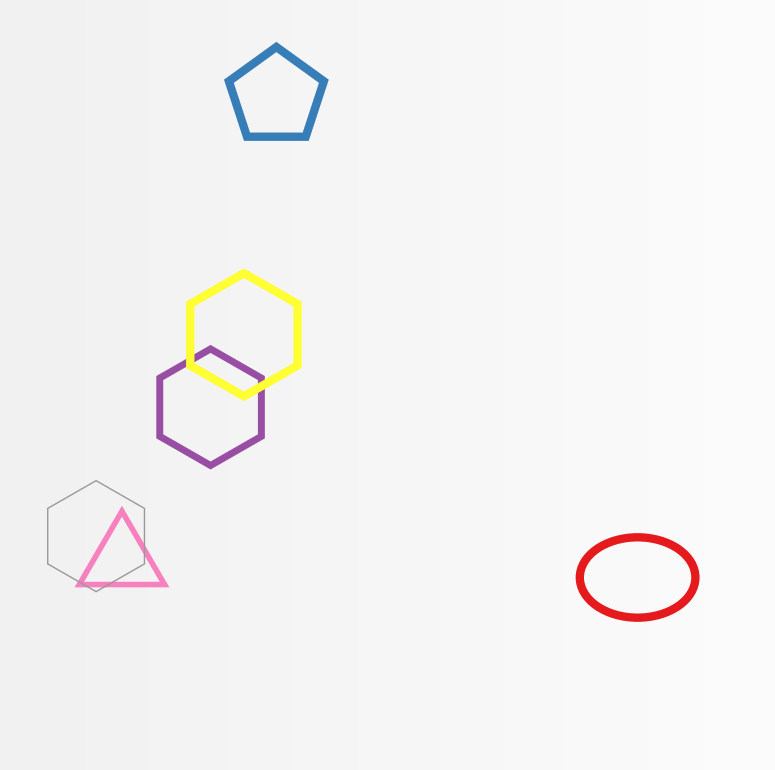[{"shape": "oval", "thickness": 3, "radius": 0.37, "center": [0.823, 0.25]}, {"shape": "pentagon", "thickness": 3, "radius": 0.32, "center": [0.357, 0.875]}, {"shape": "hexagon", "thickness": 2.5, "radius": 0.38, "center": [0.272, 0.471]}, {"shape": "hexagon", "thickness": 3, "radius": 0.4, "center": [0.315, 0.565]}, {"shape": "triangle", "thickness": 2, "radius": 0.32, "center": [0.157, 0.273]}, {"shape": "hexagon", "thickness": 0.5, "radius": 0.36, "center": [0.124, 0.304]}]